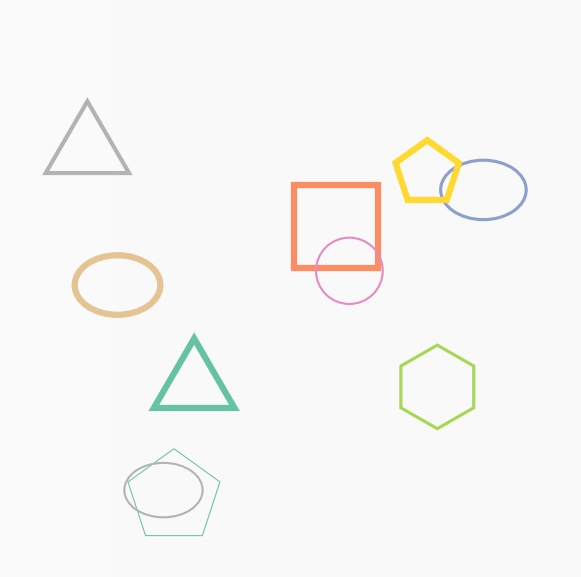[{"shape": "pentagon", "thickness": 0.5, "radius": 0.42, "center": [0.299, 0.139]}, {"shape": "triangle", "thickness": 3, "radius": 0.4, "center": [0.334, 0.333]}, {"shape": "square", "thickness": 3, "radius": 0.36, "center": [0.578, 0.607]}, {"shape": "oval", "thickness": 1.5, "radius": 0.37, "center": [0.832, 0.67]}, {"shape": "circle", "thickness": 1, "radius": 0.29, "center": [0.601, 0.53]}, {"shape": "hexagon", "thickness": 1.5, "radius": 0.36, "center": [0.752, 0.329]}, {"shape": "pentagon", "thickness": 3, "radius": 0.29, "center": [0.735, 0.699]}, {"shape": "oval", "thickness": 3, "radius": 0.37, "center": [0.202, 0.506]}, {"shape": "oval", "thickness": 1, "radius": 0.34, "center": [0.281, 0.15]}, {"shape": "triangle", "thickness": 2, "radius": 0.41, "center": [0.15, 0.741]}]